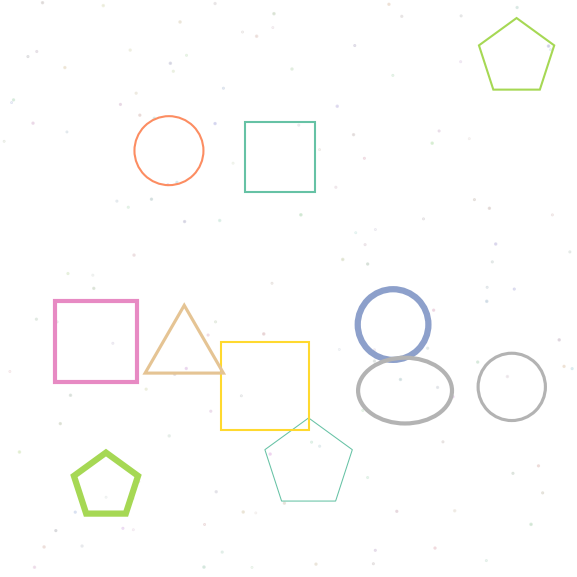[{"shape": "pentagon", "thickness": 0.5, "radius": 0.4, "center": [0.534, 0.196]}, {"shape": "square", "thickness": 1, "radius": 0.3, "center": [0.484, 0.727]}, {"shape": "circle", "thickness": 1, "radius": 0.3, "center": [0.293, 0.738]}, {"shape": "circle", "thickness": 3, "radius": 0.31, "center": [0.681, 0.437]}, {"shape": "square", "thickness": 2, "radius": 0.35, "center": [0.166, 0.408]}, {"shape": "pentagon", "thickness": 3, "radius": 0.29, "center": [0.184, 0.157]}, {"shape": "pentagon", "thickness": 1, "radius": 0.34, "center": [0.895, 0.899]}, {"shape": "square", "thickness": 1, "radius": 0.38, "center": [0.458, 0.331]}, {"shape": "triangle", "thickness": 1.5, "radius": 0.39, "center": [0.319, 0.392]}, {"shape": "circle", "thickness": 1.5, "radius": 0.29, "center": [0.886, 0.329]}, {"shape": "oval", "thickness": 2, "radius": 0.41, "center": [0.701, 0.323]}]